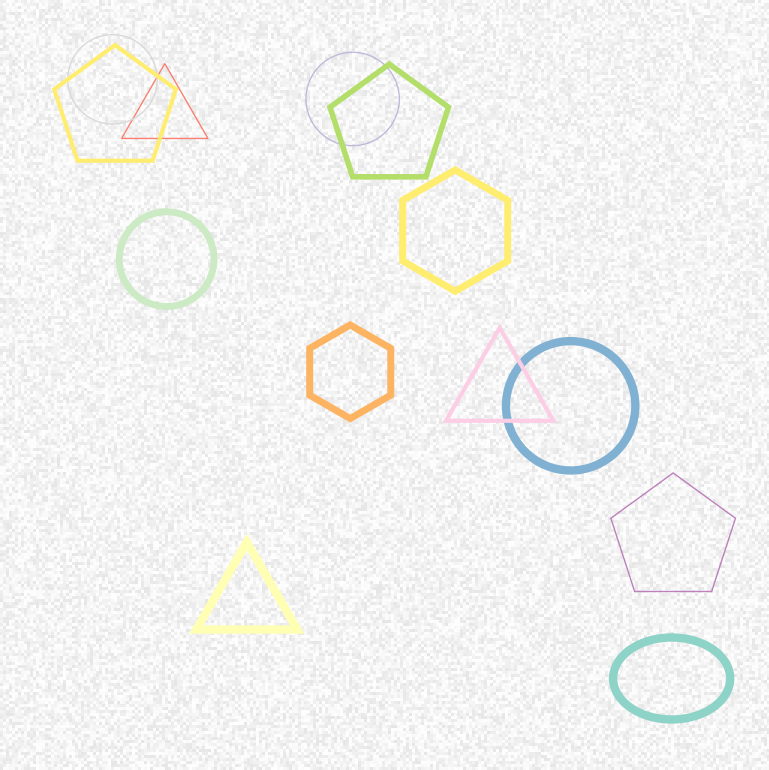[{"shape": "oval", "thickness": 3, "radius": 0.38, "center": [0.872, 0.119]}, {"shape": "triangle", "thickness": 3, "radius": 0.38, "center": [0.32, 0.22]}, {"shape": "circle", "thickness": 0.5, "radius": 0.3, "center": [0.458, 0.871]}, {"shape": "triangle", "thickness": 0.5, "radius": 0.32, "center": [0.214, 0.853]}, {"shape": "circle", "thickness": 3, "radius": 0.42, "center": [0.741, 0.473]}, {"shape": "hexagon", "thickness": 2.5, "radius": 0.3, "center": [0.455, 0.517]}, {"shape": "pentagon", "thickness": 2, "radius": 0.4, "center": [0.506, 0.836]}, {"shape": "triangle", "thickness": 1.5, "radius": 0.4, "center": [0.649, 0.494]}, {"shape": "circle", "thickness": 0.5, "radius": 0.29, "center": [0.146, 0.897]}, {"shape": "pentagon", "thickness": 0.5, "radius": 0.43, "center": [0.874, 0.301]}, {"shape": "circle", "thickness": 2.5, "radius": 0.31, "center": [0.216, 0.663]}, {"shape": "pentagon", "thickness": 1.5, "radius": 0.42, "center": [0.149, 0.858]}, {"shape": "hexagon", "thickness": 2.5, "radius": 0.39, "center": [0.591, 0.7]}]